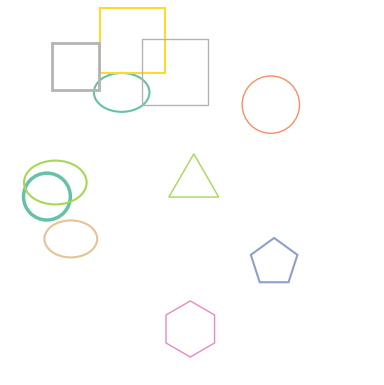[{"shape": "oval", "thickness": 1.5, "radius": 0.36, "center": [0.316, 0.76]}, {"shape": "circle", "thickness": 2.5, "radius": 0.3, "center": [0.122, 0.489]}, {"shape": "circle", "thickness": 1, "radius": 0.37, "center": [0.703, 0.728]}, {"shape": "pentagon", "thickness": 1.5, "radius": 0.32, "center": [0.712, 0.318]}, {"shape": "hexagon", "thickness": 1, "radius": 0.36, "center": [0.494, 0.146]}, {"shape": "oval", "thickness": 1.5, "radius": 0.41, "center": [0.144, 0.526]}, {"shape": "triangle", "thickness": 1, "radius": 0.37, "center": [0.503, 0.525]}, {"shape": "square", "thickness": 1.5, "radius": 0.42, "center": [0.344, 0.895]}, {"shape": "oval", "thickness": 1.5, "radius": 0.34, "center": [0.184, 0.379]}, {"shape": "square", "thickness": 1, "radius": 0.43, "center": [0.455, 0.813]}, {"shape": "square", "thickness": 2, "radius": 0.3, "center": [0.197, 0.827]}]